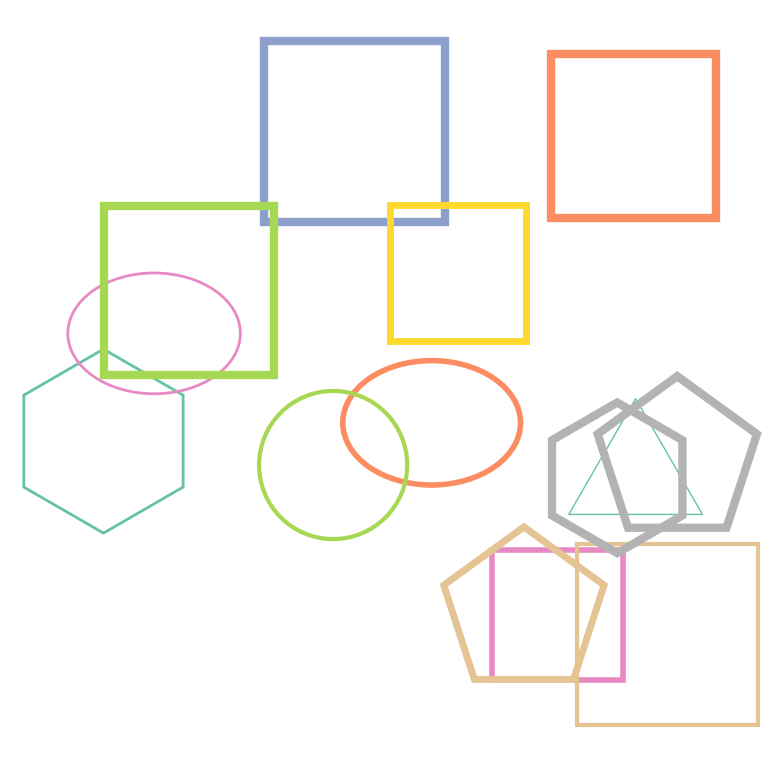[{"shape": "hexagon", "thickness": 1, "radius": 0.6, "center": [0.134, 0.427]}, {"shape": "triangle", "thickness": 0.5, "radius": 0.5, "center": [0.825, 0.382]}, {"shape": "square", "thickness": 3, "radius": 0.54, "center": [0.823, 0.823]}, {"shape": "oval", "thickness": 2, "radius": 0.58, "center": [0.561, 0.451]}, {"shape": "square", "thickness": 3, "radius": 0.59, "center": [0.46, 0.829]}, {"shape": "square", "thickness": 2, "radius": 0.42, "center": [0.724, 0.201]}, {"shape": "oval", "thickness": 1, "radius": 0.56, "center": [0.2, 0.567]}, {"shape": "square", "thickness": 3, "radius": 0.55, "center": [0.245, 0.623]}, {"shape": "circle", "thickness": 1.5, "radius": 0.48, "center": [0.433, 0.396]}, {"shape": "square", "thickness": 2.5, "radius": 0.44, "center": [0.594, 0.646]}, {"shape": "pentagon", "thickness": 2.5, "radius": 0.55, "center": [0.68, 0.206]}, {"shape": "square", "thickness": 1.5, "radius": 0.59, "center": [0.866, 0.176]}, {"shape": "hexagon", "thickness": 3, "radius": 0.49, "center": [0.802, 0.379]}, {"shape": "pentagon", "thickness": 3, "radius": 0.54, "center": [0.88, 0.403]}]